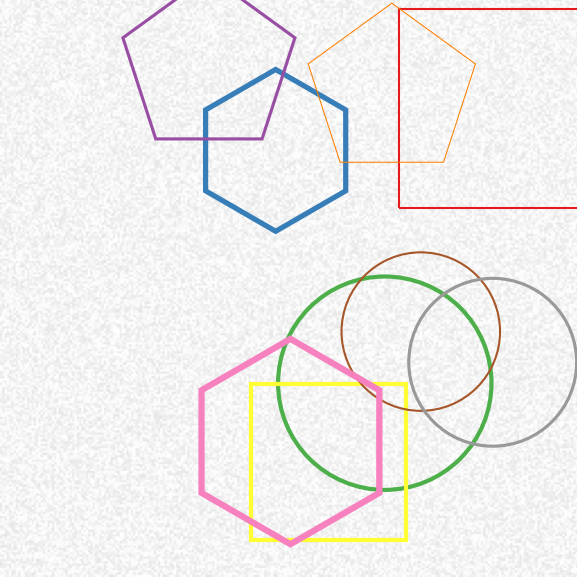[{"shape": "square", "thickness": 1, "radius": 0.86, "center": [0.864, 0.811]}, {"shape": "hexagon", "thickness": 2.5, "radius": 0.7, "center": [0.477, 0.739]}, {"shape": "circle", "thickness": 2, "radius": 0.92, "center": [0.666, 0.336]}, {"shape": "pentagon", "thickness": 1.5, "radius": 0.78, "center": [0.362, 0.885]}, {"shape": "pentagon", "thickness": 0.5, "radius": 0.76, "center": [0.678, 0.841]}, {"shape": "square", "thickness": 2, "radius": 0.67, "center": [0.569, 0.199]}, {"shape": "circle", "thickness": 1, "radius": 0.69, "center": [0.729, 0.425]}, {"shape": "hexagon", "thickness": 3, "radius": 0.89, "center": [0.503, 0.235]}, {"shape": "circle", "thickness": 1.5, "radius": 0.73, "center": [0.853, 0.372]}]